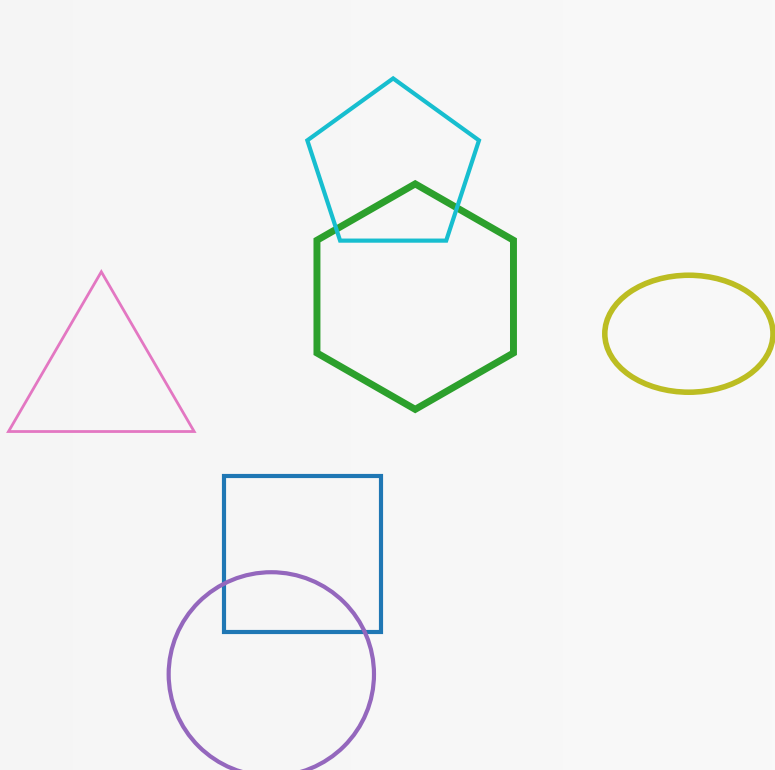[{"shape": "square", "thickness": 1.5, "radius": 0.51, "center": [0.39, 0.281]}, {"shape": "hexagon", "thickness": 2.5, "radius": 0.73, "center": [0.536, 0.615]}, {"shape": "circle", "thickness": 1.5, "radius": 0.66, "center": [0.35, 0.124]}, {"shape": "triangle", "thickness": 1, "radius": 0.69, "center": [0.131, 0.509]}, {"shape": "oval", "thickness": 2, "radius": 0.54, "center": [0.889, 0.567]}, {"shape": "pentagon", "thickness": 1.5, "radius": 0.58, "center": [0.507, 0.782]}]